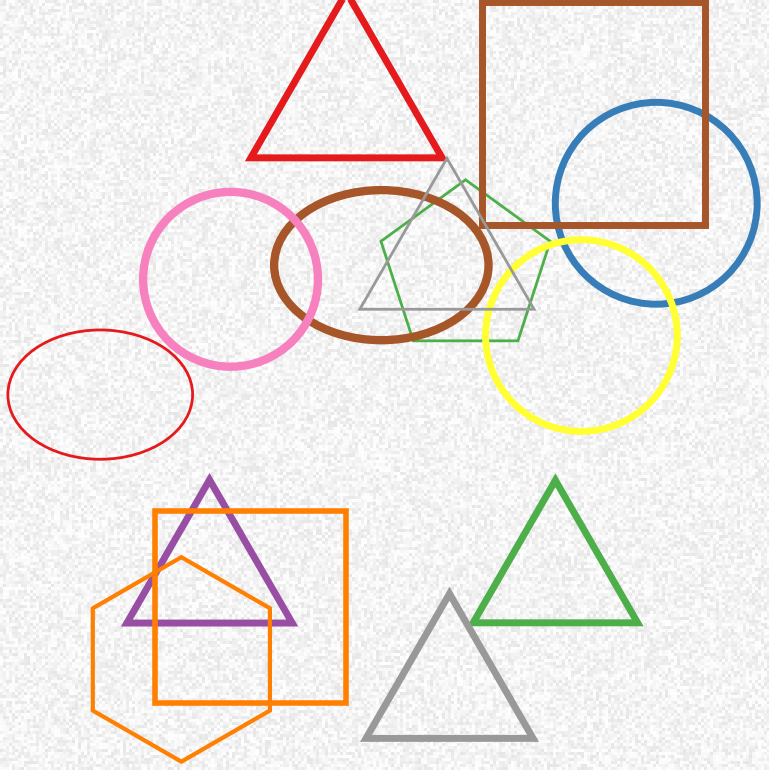[{"shape": "oval", "thickness": 1, "radius": 0.6, "center": [0.13, 0.488]}, {"shape": "triangle", "thickness": 2.5, "radius": 0.72, "center": [0.45, 0.867]}, {"shape": "circle", "thickness": 2.5, "radius": 0.66, "center": [0.852, 0.736]}, {"shape": "triangle", "thickness": 2.5, "radius": 0.62, "center": [0.721, 0.253]}, {"shape": "pentagon", "thickness": 1, "radius": 0.58, "center": [0.605, 0.651]}, {"shape": "triangle", "thickness": 2.5, "radius": 0.62, "center": [0.272, 0.253]}, {"shape": "square", "thickness": 2, "radius": 0.62, "center": [0.325, 0.212]}, {"shape": "hexagon", "thickness": 1.5, "radius": 0.66, "center": [0.236, 0.144]}, {"shape": "circle", "thickness": 2.5, "radius": 0.62, "center": [0.755, 0.564]}, {"shape": "square", "thickness": 2.5, "radius": 0.72, "center": [0.77, 0.853]}, {"shape": "oval", "thickness": 3, "radius": 0.7, "center": [0.495, 0.656]}, {"shape": "circle", "thickness": 3, "radius": 0.57, "center": [0.299, 0.637]}, {"shape": "triangle", "thickness": 2.5, "radius": 0.63, "center": [0.584, 0.104]}, {"shape": "triangle", "thickness": 1, "radius": 0.65, "center": [0.58, 0.664]}]